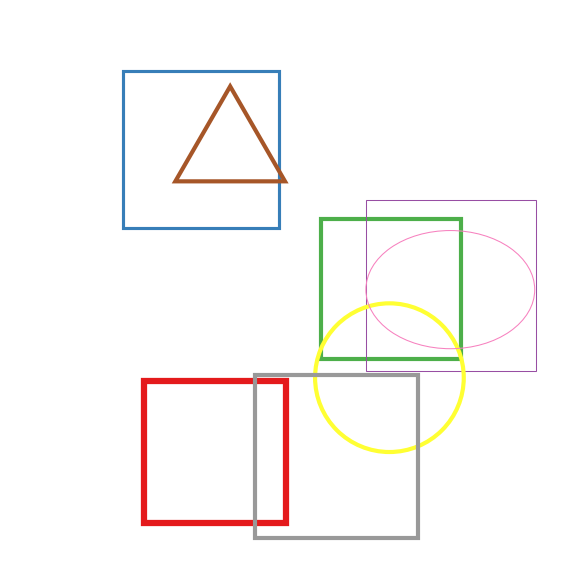[{"shape": "square", "thickness": 3, "radius": 0.62, "center": [0.373, 0.217]}, {"shape": "square", "thickness": 1.5, "radius": 0.68, "center": [0.348, 0.74]}, {"shape": "square", "thickness": 2, "radius": 0.61, "center": [0.677, 0.499]}, {"shape": "square", "thickness": 0.5, "radius": 0.74, "center": [0.781, 0.505]}, {"shape": "circle", "thickness": 2, "radius": 0.64, "center": [0.674, 0.345]}, {"shape": "triangle", "thickness": 2, "radius": 0.55, "center": [0.399, 0.74]}, {"shape": "oval", "thickness": 0.5, "radius": 0.73, "center": [0.78, 0.498]}, {"shape": "square", "thickness": 2, "radius": 0.7, "center": [0.583, 0.209]}]